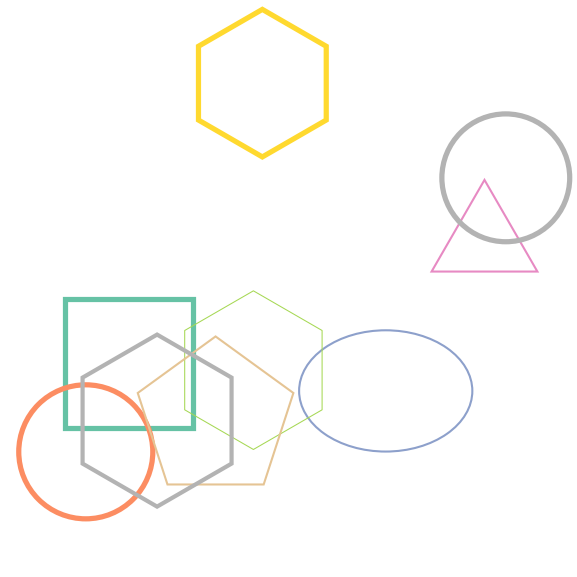[{"shape": "square", "thickness": 2.5, "radius": 0.56, "center": [0.223, 0.369]}, {"shape": "circle", "thickness": 2.5, "radius": 0.58, "center": [0.149, 0.217]}, {"shape": "oval", "thickness": 1, "radius": 0.75, "center": [0.668, 0.322]}, {"shape": "triangle", "thickness": 1, "radius": 0.53, "center": [0.839, 0.582]}, {"shape": "hexagon", "thickness": 0.5, "radius": 0.69, "center": [0.439, 0.358]}, {"shape": "hexagon", "thickness": 2.5, "radius": 0.64, "center": [0.454, 0.855]}, {"shape": "pentagon", "thickness": 1, "radius": 0.71, "center": [0.373, 0.275]}, {"shape": "circle", "thickness": 2.5, "radius": 0.55, "center": [0.876, 0.691]}, {"shape": "hexagon", "thickness": 2, "radius": 0.74, "center": [0.272, 0.271]}]